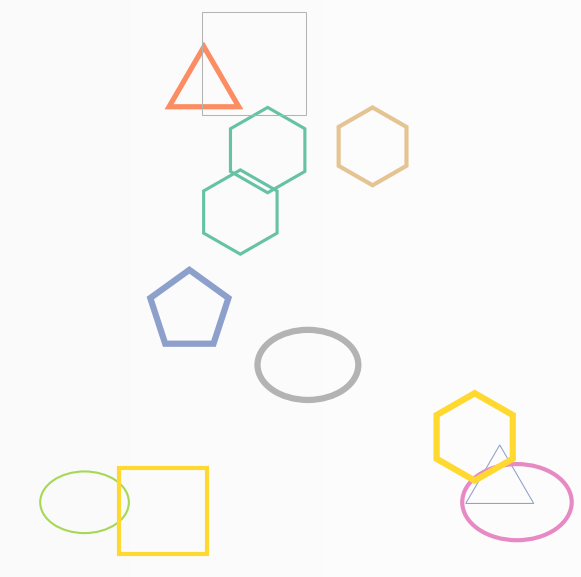[{"shape": "hexagon", "thickness": 1.5, "radius": 0.36, "center": [0.413, 0.632]}, {"shape": "hexagon", "thickness": 1.5, "radius": 0.37, "center": [0.461, 0.739]}, {"shape": "triangle", "thickness": 2.5, "radius": 0.35, "center": [0.351, 0.849]}, {"shape": "pentagon", "thickness": 3, "radius": 0.35, "center": [0.326, 0.461]}, {"shape": "triangle", "thickness": 0.5, "radius": 0.34, "center": [0.86, 0.161]}, {"shape": "oval", "thickness": 2, "radius": 0.47, "center": [0.889, 0.13]}, {"shape": "oval", "thickness": 1, "radius": 0.38, "center": [0.145, 0.129]}, {"shape": "square", "thickness": 2, "radius": 0.37, "center": [0.28, 0.115]}, {"shape": "hexagon", "thickness": 3, "radius": 0.38, "center": [0.817, 0.243]}, {"shape": "hexagon", "thickness": 2, "radius": 0.34, "center": [0.641, 0.746]}, {"shape": "oval", "thickness": 3, "radius": 0.43, "center": [0.53, 0.367]}, {"shape": "square", "thickness": 0.5, "radius": 0.45, "center": [0.437, 0.888]}]